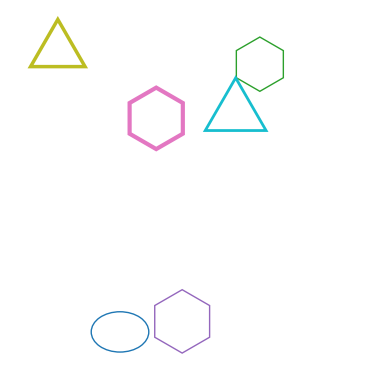[{"shape": "oval", "thickness": 1, "radius": 0.37, "center": [0.312, 0.138]}, {"shape": "hexagon", "thickness": 1, "radius": 0.35, "center": [0.675, 0.833]}, {"shape": "hexagon", "thickness": 1, "radius": 0.41, "center": [0.473, 0.165]}, {"shape": "hexagon", "thickness": 3, "radius": 0.4, "center": [0.406, 0.693]}, {"shape": "triangle", "thickness": 2.5, "radius": 0.41, "center": [0.15, 0.868]}, {"shape": "triangle", "thickness": 2, "radius": 0.46, "center": [0.612, 0.707]}]